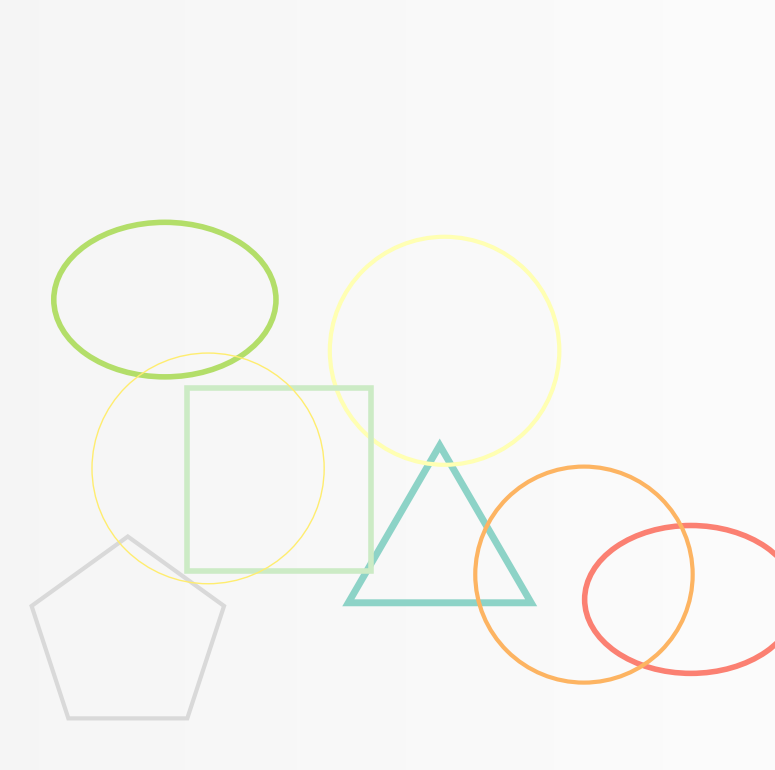[{"shape": "triangle", "thickness": 2.5, "radius": 0.68, "center": [0.567, 0.285]}, {"shape": "circle", "thickness": 1.5, "radius": 0.74, "center": [0.574, 0.544]}, {"shape": "oval", "thickness": 2, "radius": 0.69, "center": [0.892, 0.222]}, {"shape": "circle", "thickness": 1.5, "radius": 0.7, "center": [0.754, 0.254]}, {"shape": "oval", "thickness": 2, "radius": 0.72, "center": [0.213, 0.611]}, {"shape": "pentagon", "thickness": 1.5, "radius": 0.65, "center": [0.165, 0.173]}, {"shape": "square", "thickness": 2, "radius": 0.59, "center": [0.36, 0.377]}, {"shape": "circle", "thickness": 0.5, "radius": 0.75, "center": [0.268, 0.392]}]